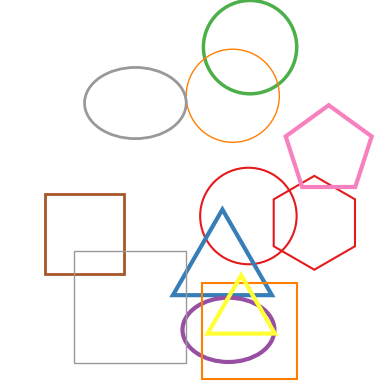[{"shape": "hexagon", "thickness": 1.5, "radius": 0.61, "center": [0.816, 0.421]}, {"shape": "circle", "thickness": 1.5, "radius": 0.63, "center": [0.645, 0.439]}, {"shape": "triangle", "thickness": 3, "radius": 0.74, "center": [0.578, 0.308]}, {"shape": "circle", "thickness": 2.5, "radius": 0.61, "center": [0.65, 0.878]}, {"shape": "oval", "thickness": 3, "radius": 0.6, "center": [0.593, 0.143]}, {"shape": "circle", "thickness": 1, "radius": 0.6, "center": [0.605, 0.751]}, {"shape": "square", "thickness": 1.5, "radius": 0.62, "center": [0.648, 0.14]}, {"shape": "triangle", "thickness": 3, "radius": 0.5, "center": [0.627, 0.184]}, {"shape": "square", "thickness": 2, "radius": 0.52, "center": [0.22, 0.392]}, {"shape": "pentagon", "thickness": 3, "radius": 0.59, "center": [0.854, 0.609]}, {"shape": "oval", "thickness": 2, "radius": 0.66, "center": [0.352, 0.732]}, {"shape": "square", "thickness": 1, "radius": 0.73, "center": [0.337, 0.202]}]